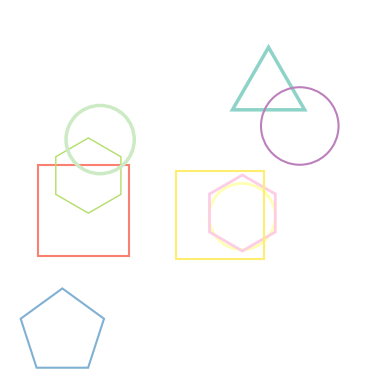[{"shape": "triangle", "thickness": 2.5, "radius": 0.54, "center": [0.698, 0.769]}, {"shape": "circle", "thickness": 2, "radius": 0.43, "center": [0.629, 0.438]}, {"shape": "square", "thickness": 1.5, "radius": 0.59, "center": [0.217, 0.452]}, {"shape": "pentagon", "thickness": 1.5, "radius": 0.57, "center": [0.162, 0.137]}, {"shape": "hexagon", "thickness": 1, "radius": 0.49, "center": [0.229, 0.544]}, {"shape": "hexagon", "thickness": 2, "radius": 0.49, "center": [0.63, 0.447]}, {"shape": "circle", "thickness": 1.5, "radius": 0.5, "center": [0.779, 0.673]}, {"shape": "circle", "thickness": 2.5, "radius": 0.44, "center": [0.26, 0.637]}, {"shape": "square", "thickness": 1.5, "radius": 0.57, "center": [0.571, 0.441]}]